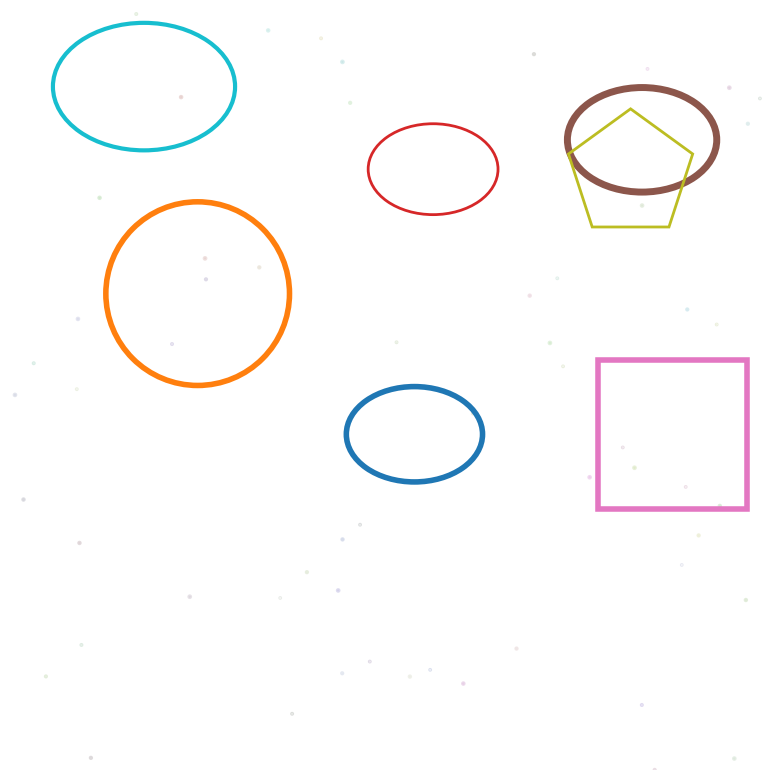[{"shape": "oval", "thickness": 2, "radius": 0.44, "center": [0.538, 0.436]}, {"shape": "circle", "thickness": 2, "radius": 0.6, "center": [0.257, 0.619]}, {"shape": "oval", "thickness": 1, "radius": 0.42, "center": [0.562, 0.78]}, {"shape": "oval", "thickness": 2.5, "radius": 0.48, "center": [0.834, 0.818]}, {"shape": "square", "thickness": 2, "radius": 0.48, "center": [0.874, 0.435]}, {"shape": "pentagon", "thickness": 1, "radius": 0.42, "center": [0.819, 0.774]}, {"shape": "oval", "thickness": 1.5, "radius": 0.59, "center": [0.187, 0.888]}]